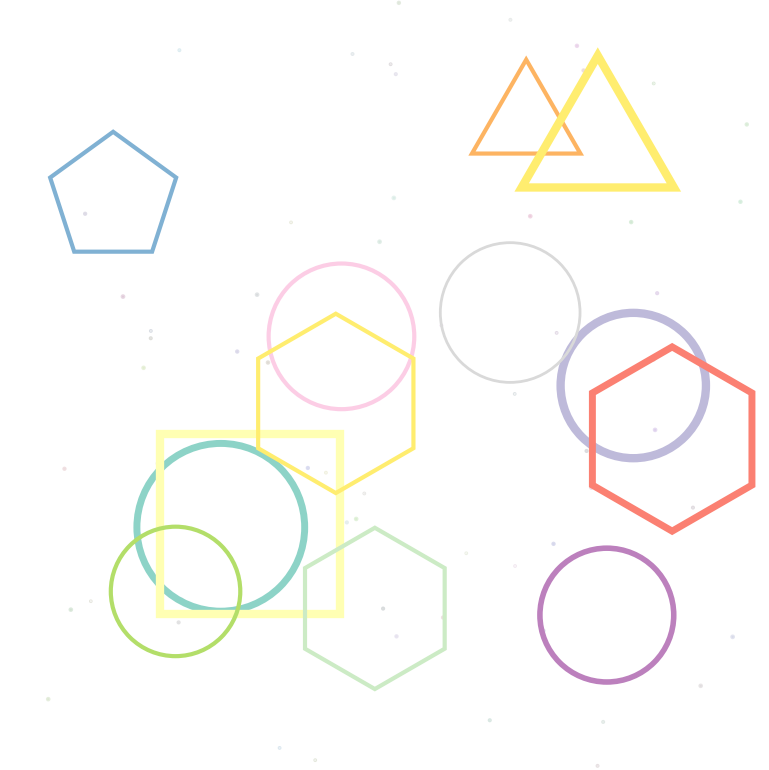[{"shape": "circle", "thickness": 2.5, "radius": 0.54, "center": [0.287, 0.315]}, {"shape": "square", "thickness": 3, "radius": 0.59, "center": [0.325, 0.32]}, {"shape": "circle", "thickness": 3, "radius": 0.47, "center": [0.822, 0.499]}, {"shape": "hexagon", "thickness": 2.5, "radius": 0.6, "center": [0.873, 0.43]}, {"shape": "pentagon", "thickness": 1.5, "radius": 0.43, "center": [0.147, 0.743]}, {"shape": "triangle", "thickness": 1.5, "radius": 0.41, "center": [0.683, 0.841]}, {"shape": "circle", "thickness": 1.5, "radius": 0.42, "center": [0.228, 0.232]}, {"shape": "circle", "thickness": 1.5, "radius": 0.47, "center": [0.443, 0.563]}, {"shape": "circle", "thickness": 1, "radius": 0.45, "center": [0.663, 0.594]}, {"shape": "circle", "thickness": 2, "radius": 0.43, "center": [0.788, 0.201]}, {"shape": "hexagon", "thickness": 1.5, "radius": 0.52, "center": [0.487, 0.21]}, {"shape": "triangle", "thickness": 3, "radius": 0.57, "center": [0.776, 0.814]}, {"shape": "hexagon", "thickness": 1.5, "radius": 0.58, "center": [0.436, 0.476]}]